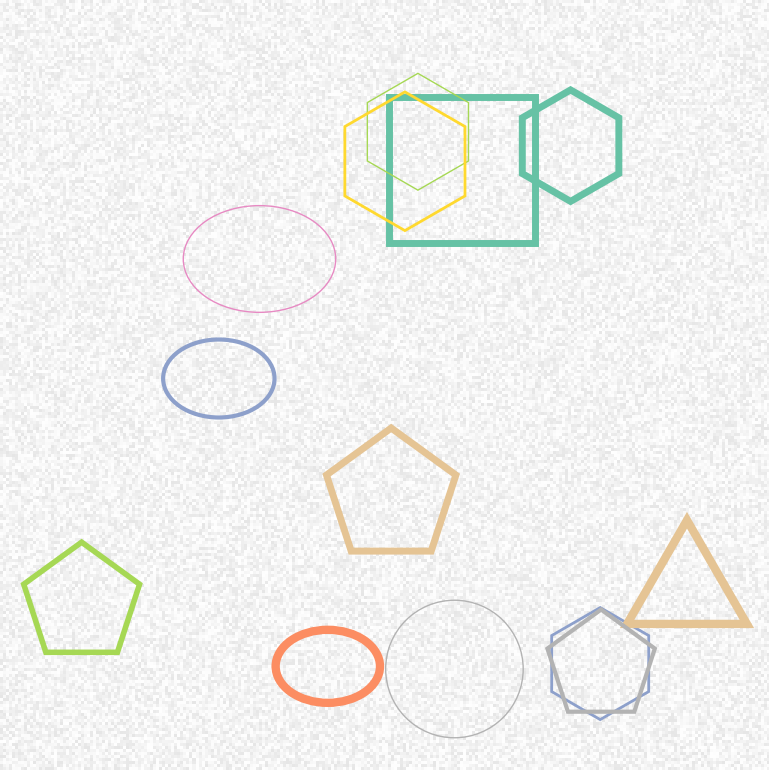[{"shape": "hexagon", "thickness": 2.5, "radius": 0.36, "center": [0.741, 0.811]}, {"shape": "square", "thickness": 2.5, "radius": 0.48, "center": [0.6, 0.779]}, {"shape": "oval", "thickness": 3, "radius": 0.34, "center": [0.426, 0.135]}, {"shape": "oval", "thickness": 1.5, "radius": 0.36, "center": [0.284, 0.508]}, {"shape": "hexagon", "thickness": 1, "radius": 0.36, "center": [0.779, 0.138]}, {"shape": "oval", "thickness": 0.5, "radius": 0.49, "center": [0.337, 0.664]}, {"shape": "hexagon", "thickness": 0.5, "radius": 0.38, "center": [0.543, 0.829]}, {"shape": "pentagon", "thickness": 2, "radius": 0.4, "center": [0.106, 0.217]}, {"shape": "hexagon", "thickness": 1, "radius": 0.45, "center": [0.526, 0.791]}, {"shape": "triangle", "thickness": 3, "radius": 0.45, "center": [0.892, 0.235]}, {"shape": "pentagon", "thickness": 2.5, "radius": 0.44, "center": [0.508, 0.356]}, {"shape": "circle", "thickness": 0.5, "radius": 0.45, "center": [0.59, 0.131]}, {"shape": "pentagon", "thickness": 1.5, "radius": 0.37, "center": [0.781, 0.135]}]